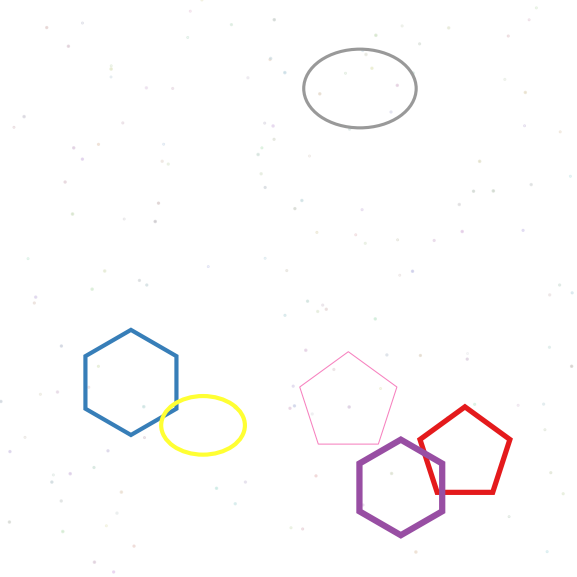[{"shape": "pentagon", "thickness": 2.5, "radius": 0.41, "center": [0.805, 0.213]}, {"shape": "hexagon", "thickness": 2, "radius": 0.45, "center": [0.227, 0.337]}, {"shape": "hexagon", "thickness": 3, "radius": 0.41, "center": [0.694, 0.155]}, {"shape": "oval", "thickness": 2, "radius": 0.36, "center": [0.352, 0.263]}, {"shape": "pentagon", "thickness": 0.5, "radius": 0.44, "center": [0.603, 0.302]}, {"shape": "oval", "thickness": 1.5, "radius": 0.49, "center": [0.623, 0.846]}]